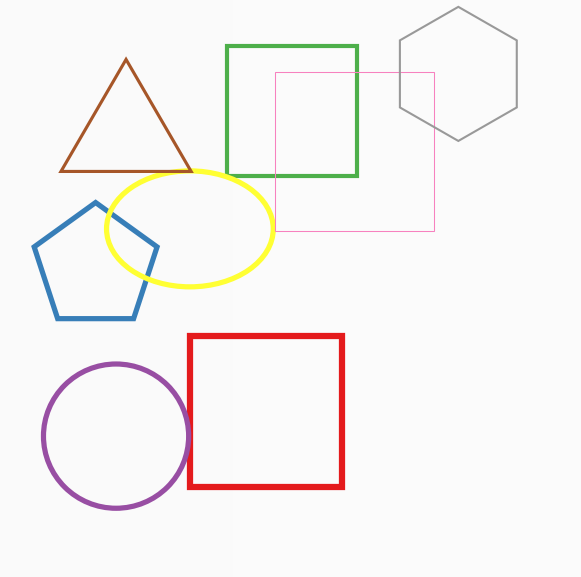[{"shape": "square", "thickness": 3, "radius": 0.65, "center": [0.458, 0.286]}, {"shape": "pentagon", "thickness": 2.5, "radius": 0.56, "center": [0.165, 0.537]}, {"shape": "square", "thickness": 2, "radius": 0.56, "center": [0.502, 0.807]}, {"shape": "circle", "thickness": 2.5, "radius": 0.62, "center": [0.2, 0.244]}, {"shape": "oval", "thickness": 2.5, "radius": 0.72, "center": [0.327, 0.603]}, {"shape": "triangle", "thickness": 1.5, "radius": 0.65, "center": [0.217, 0.767]}, {"shape": "square", "thickness": 0.5, "radius": 0.69, "center": [0.61, 0.737]}, {"shape": "hexagon", "thickness": 1, "radius": 0.58, "center": [0.789, 0.871]}]